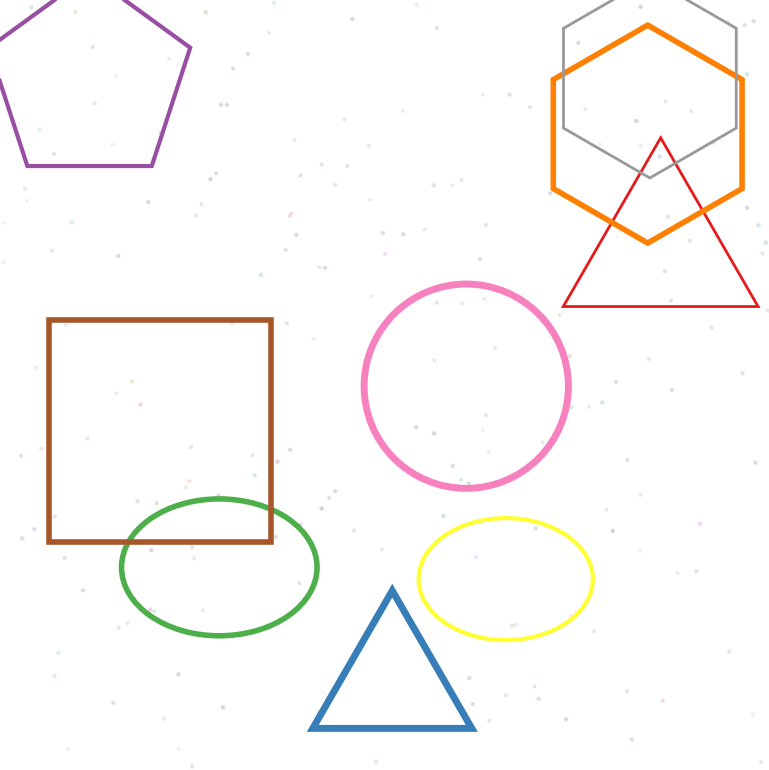[{"shape": "triangle", "thickness": 1, "radius": 0.73, "center": [0.858, 0.675]}, {"shape": "triangle", "thickness": 2.5, "radius": 0.6, "center": [0.509, 0.114]}, {"shape": "oval", "thickness": 2, "radius": 0.63, "center": [0.285, 0.263]}, {"shape": "pentagon", "thickness": 1.5, "radius": 0.69, "center": [0.116, 0.896]}, {"shape": "hexagon", "thickness": 2, "radius": 0.71, "center": [0.841, 0.826]}, {"shape": "oval", "thickness": 1.5, "radius": 0.57, "center": [0.657, 0.248]}, {"shape": "square", "thickness": 2, "radius": 0.72, "center": [0.208, 0.44]}, {"shape": "circle", "thickness": 2.5, "radius": 0.66, "center": [0.606, 0.498]}, {"shape": "hexagon", "thickness": 1, "radius": 0.65, "center": [0.844, 0.898]}]